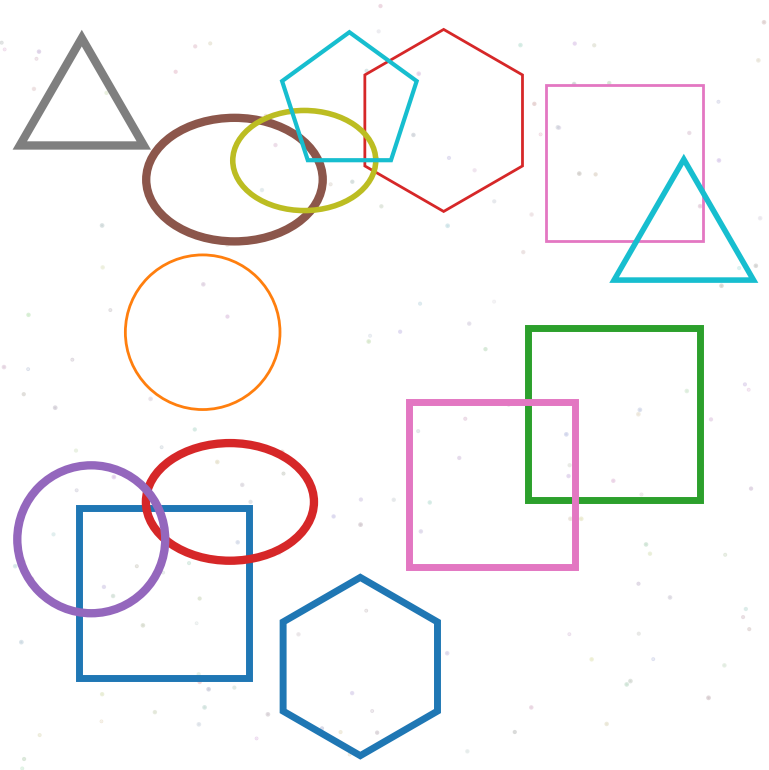[{"shape": "square", "thickness": 2.5, "radius": 0.55, "center": [0.213, 0.23]}, {"shape": "hexagon", "thickness": 2.5, "radius": 0.58, "center": [0.468, 0.134]}, {"shape": "circle", "thickness": 1, "radius": 0.5, "center": [0.263, 0.569]}, {"shape": "square", "thickness": 2.5, "radius": 0.56, "center": [0.798, 0.462]}, {"shape": "hexagon", "thickness": 1, "radius": 0.59, "center": [0.576, 0.844]}, {"shape": "oval", "thickness": 3, "radius": 0.55, "center": [0.299, 0.348]}, {"shape": "circle", "thickness": 3, "radius": 0.48, "center": [0.119, 0.3]}, {"shape": "oval", "thickness": 3, "radius": 0.57, "center": [0.305, 0.767]}, {"shape": "square", "thickness": 2.5, "radius": 0.54, "center": [0.639, 0.371]}, {"shape": "square", "thickness": 1, "radius": 0.51, "center": [0.811, 0.788]}, {"shape": "triangle", "thickness": 3, "radius": 0.46, "center": [0.106, 0.858]}, {"shape": "oval", "thickness": 2, "radius": 0.46, "center": [0.395, 0.792]}, {"shape": "triangle", "thickness": 2, "radius": 0.52, "center": [0.888, 0.689]}, {"shape": "pentagon", "thickness": 1.5, "radius": 0.46, "center": [0.454, 0.866]}]